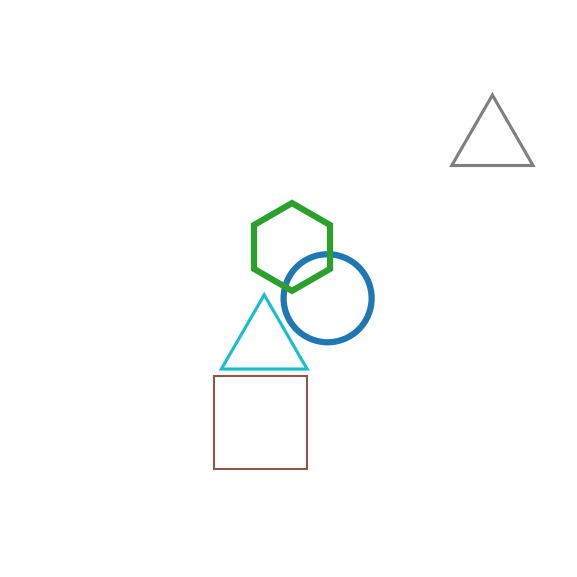[{"shape": "circle", "thickness": 3, "radius": 0.38, "center": [0.567, 0.483]}, {"shape": "hexagon", "thickness": 3, "radius": 0.38, "center": [0.506, 0.572]}, {"shape": "square", "thickness": 1, "radius": 0.41, "center": [0.451, 0.268]}, {"shape": "triangle", "thickness": 1.5, "radius": 0.41, "center": [0.853, 0.753]}, {"shape": "triangle", "thickness": 1.5, "radius": 0.43, "center": [0.458, 0.403]}]